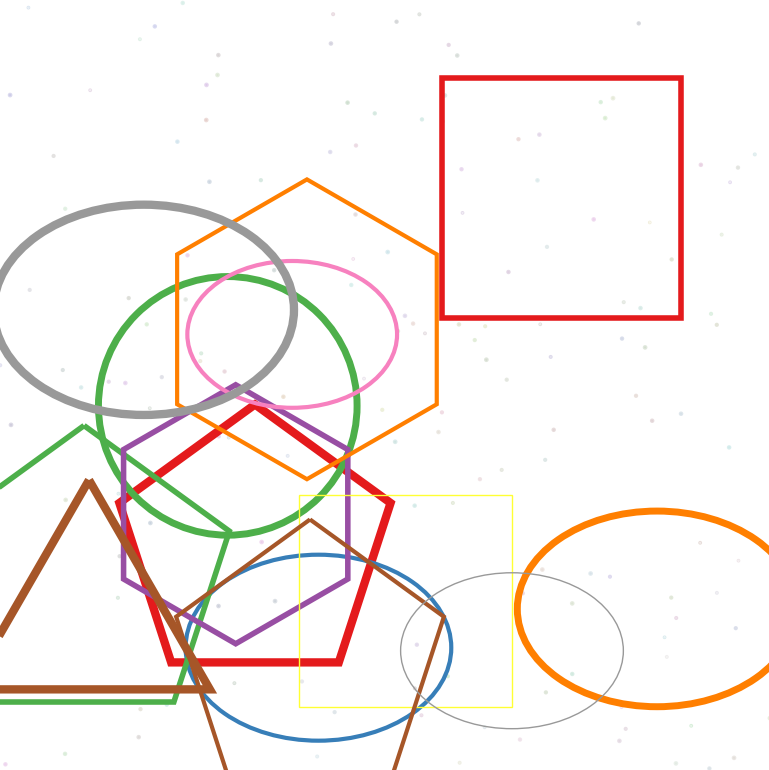[{"shape": "square", "thickness": 2, "radius": 0.78, "center": [0.729, 0.743]}, {"shape": "pentagon", "thickness": 3, "radius": 0.93, "center": [0.331, 0.29]}, {"shape": "oval", "thickness": 1.5, "radius": 0.86, "center": [0.414, 0.159]}, {"shape": "pentagon", "thickness": 2, "radius": 0.99, "center": [0.109, 0.249]}, {"shape": "circle", "thickness": 2.5, "radius": 0.84, "center": [0.296, 0.473]}, {"shape": "hexagon", "thickness": 2, "radius": 0.84, "center": [0.306, 0.332]}, {"shape": "oval", "thickness": 2.5, "radius": 0.91, "center": [0.853, 0.209]}, {"shape": "hexagon", "thickness": 1.5, "radius": 0.97, "center": [0.399, 0.572]}, {"shape": "square", "thickness": 0.5, "radius": 0.69, "center": [0.527, 0.219]}, {"shape": "triangle", "thickness": 3, "radius": 0.91, "center": [0.116, 0.195]}, {"shape": "pentagon", "thickness": 1.5, "radius": 0.91, "center": [0.403, 0.143]}, {"shape": "oval", "thickness": 1.5, "radius": 0.68, "center": [0.379, 0.566]}, {"shape": "oval", "thickness": 0.5, "radius": 0.72, "center": [0.665, 0.155]}, {"shape": "oval", "thickness": 3, "radius": 0.98, "center": [0.187, 0.598]}]